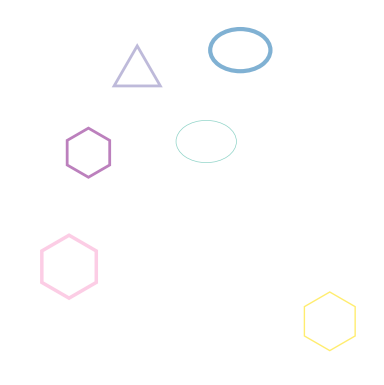[{"shape": "oval", "thickness": 0.5, "radius": 0.39, "center": [0.536, 0.632]}, {"shape": "triangle", "thickness": 2, "radius": 0.35, "center": [0.356, 0.811]}, {"shape": "oval", "thickness": 3, "radius": 0.39, "center": [0.624, 0.87]}, {"shape": "hexagon", "thickness": 2.5, "radius": 0.41, "center": [0.179, 0.307]}, {"shape": "hexagon", "thickness": 2, "radius": 0.32, "center": [0.23, 0.603]}, {"shape": "hexagon", "thickness": 1, "radius": 0.38, "center": [0.857, 0.165]}]